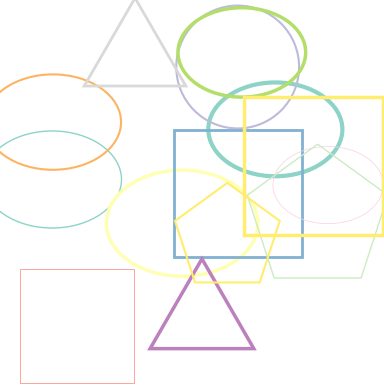[{"shape": "oval", "thickness": 1, "radius": 0.9, "center": [0.136, 0.534]}, {"shape": "oval", "thickness": 3, "radius": 0.87, "center": [0.715, 0.664]}, {"shape": "oval", "thickness": 2.5, "radius": 0.98, "center": [0.473, 0.42]}, {"shape": "circle", "thickness": 1.5, "radius": 0.8, "center": [0.617, 0.826]}, {"shape": "square", "thickness": 0.5, "radius": 0.74, "center": [0.2, 0.153]}, {"shape": "square", "thickness": 2, "radius": 0.83, "center": [0.618, 0.497]}, {"shape": "oval", "thickness": 1.5, "radius": 0.88, "center": [0.137, 0.683]}, {"shape": "oval", "thickness": 2.5, "radius": 0.83, "center": [0.628, 0.864]}, {"shape": "oval", "thickness": 0.5, "radius": 0.72, "center": [0.852, 0.519]}, {"shape": "triangle", "thickness": 2, "radius": 0.76, "center": [0.351, 0.853]}, {"shape": "triangle", "thickness": 2.5, "radius": 0.78, "center": [0.525, 0.172]}, {"shape": "pentagon", "thickness": 1, "radius": 0.96, "center": [0.825, 0.433]}, {"shape": "pentagon", "thickness": 1.5, "radius": 0.71, "center": [0.591, 0.382]}, {"shape": "square", "thickness": 2.5, "radius": 0.9, "center": [0.814, 0.568]}]